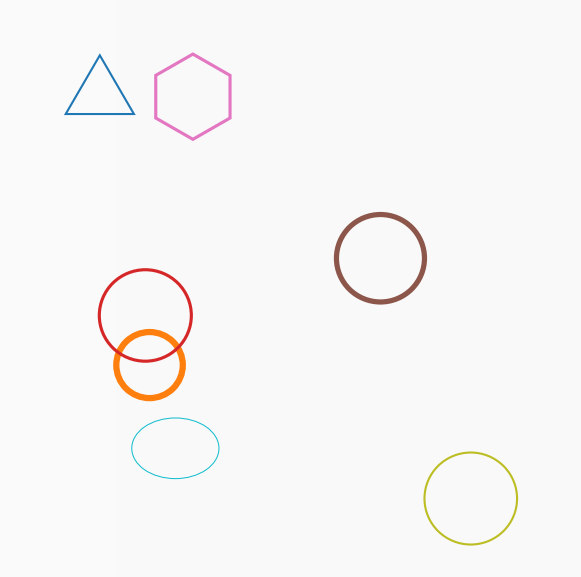[{"shape": "triangle", "thickness": 1, "radius": 0.34, "center": [0.172, 0.836]}, {"shape": "circle", "thickness": 3, "radius": 0.29, "center": [0.257, 0.367]}, {"shape": "circle", "thickness": 1.5, "radius": 0.4, "center": [0.25, 0.453]}, {"shape": "circle", "thickness": 2.5, "radius": 0.38, "center": [0.655, 0.552]}, {"shape": "hexagon", "thickness": 1.5, "radius": 0.37, "center": [0.332, 0.832]}, {"shape": "circle", "thickness": 1, "radius": 0.4, "center": [0.81, 0.136]}, {"shape": "oval", "thickness": 0.5, "radius": 0.38, "center": [0.302, 0.223]}]